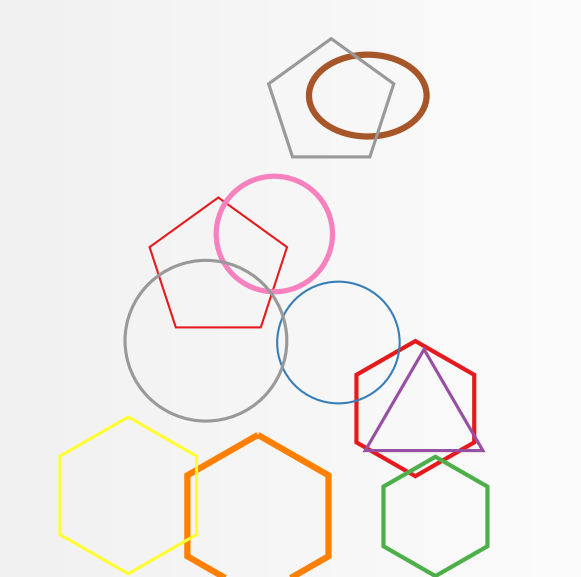[{"shape": "pentagon", "thickness": 1, "radius": 0.62, "center": [0.376, 0.533]}, {"shape": "hexagon", "thickness": 2, "radius": 0.58, "center": [0.715, 0.292]}, {"shape": "circle", "thickness": 1, "radius": 0.53, "center": [0.582, 0.406]}, {"shape": "hexagon", "thickness": 2, "radius": 0.52, "center": [0.749, 0.105]}, {"shape": "triangle", "thickness": 1.5, "radius": 0.58, "center": [0.73, 0.277]}, {"shape": "hexagon", "thickness": 3, "radius": 0.7, "center": [0.444, 0.106]}, {"shape": "hexagon", "thickness": 1.5, "radius": 0.68, "center": [0.221, 0.141]}, {"shape": "oval", "thickness": 3, "radius": 0.51, "center": [0.633, 0.834]}, {"shape": "circle", "thickness": 2.5, "radius": 0.5, "center": [0.472, 0.594]}, {"shape": "pentagon", "thickness": 1.5, "radius": 0.57, "center": [0.57, 0.819]}, {"shape": "circle", "thickness": 1.5, "radius": 0.7, "center": [0.354, 0.409]}]